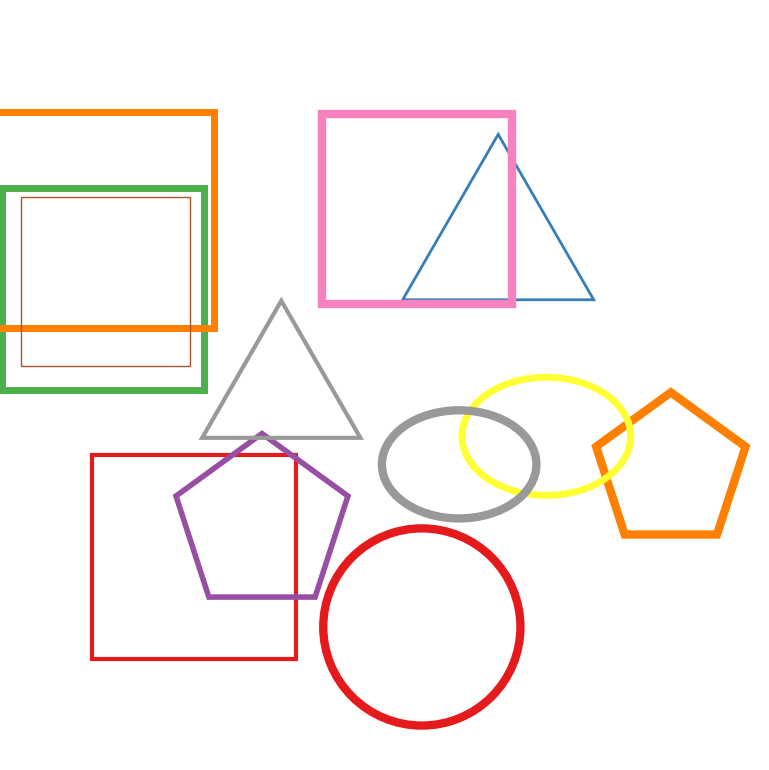[{"shape": "circle", "thickness": 3, "radius": 0.64, "center": [0.548, 0.186]}, {"shape": "square", "thickness": 1.5, "radius": 0.66, "center": [0.252, 0.277]}, {"shape": "triangle", "thickness": 1, "radius": 0.72, "center": [0.647, 0.682]}, {"shape": "square", "thickness": 2.5, "radius": 0.66, "center": [0.133, 0.624]}, {"shape": "pentagon", "thickness": 2, "radius": 0.59, "center": [0.34, 0.32]}, {"shape": "pentagon", "thickness": 3, "radius": 0.51, "center": [0.871, 0.388]}, {"shape": "square", "thickness": 2.5, "radius": 0.7, "center": [0.137, 0.715]}, {"shape": "oval", "thickness": 2.5, "radius": 0.55, "center": [0.709, 0.433]}, {"shape": "square", "thickness": 0.5, "radius": 0.55, "center": [0.137, 0.634]}, {"shape": "square", "thickness": 3, "radius": 0.62, "center": [0.542, 0.729]}, {"shape": "triangle", "thickness": 1.5, "radius": 0.59, "center": [0.365, 0.491]}, {"shape": "oval", "thickness": 3, "radius": 0.5, "center": [0.596, 0.397]}]